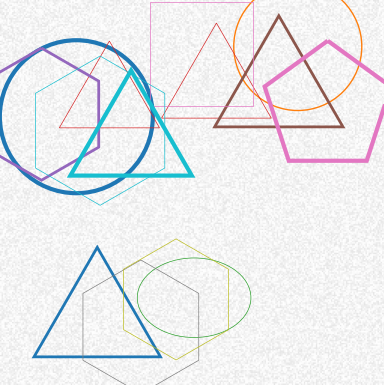[{"shape": "triangle", "thickness": 2, "radius": 0.95, "center": [0.253, 0.168]}, {"shape": "circle", "thickness": 3, "radius": 0.99, "center": [0.198, 0.697]}, {"shape": "circle", "thickness": 1, "radius": 0.83, "center": [0.773, 0.879]}, {"shape": "oval", "thickness": 0.5, "radius": 0.74, "center": [0.504, 0.227]}, {"shape": "triangle", "thickness": 0.5, "radius": 0.75, "center": [0.284, 0.743]}, {"shape": "triangle", "thickness": 0.5, "radius": 0.82, "center": [0.562, 0.775]}, {"shape": "hexagon", "thickness": 2, "radius": 0.86, "center": [0.108, 0.704]}, {"shape": "triangle", "thickness": 2, "radius": 0.96, "center": [0.724, 0.767]}, {"shape": "square", "thickness": 0.5, "radius": 0.67, "center": [0.524, 0.86]}, {"shape": "pentagon", "thickness": 3, "radius": 0.86, "center": [0.851, 0.722]}, {"shape": "hexagon", "thickness": 0.5, "radius": 0.87, "center": [0.366, 0.151]}, {"shape": "hexagon", "thickness": 0.5, "radius": 0.79, "center": [0.457, 0.222]}, {"shape": "hexagon", "thickness": 0.5, "radius": 0.97, "center": [0.26, 0.661]}, {"shape": "triangle", "thickness": 3, "radius": 0.91, "center": [0.34, 0.635]}]